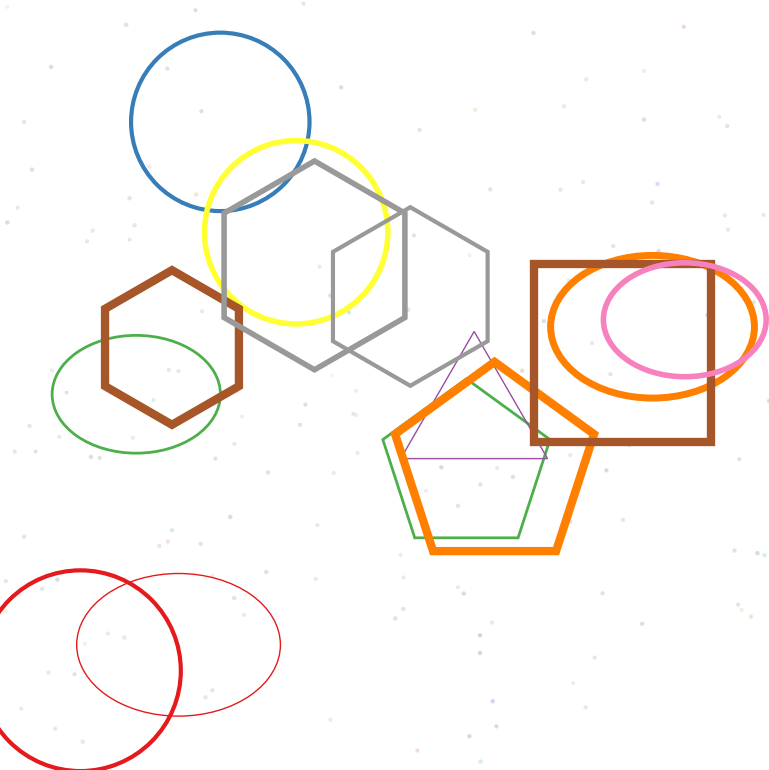[{"shape": "circle", "thickness": 1.5, "radius": 0.65, "center": [0.104, 0.129]}, {"shape": "oval", "thickness": 0.5, "radius": 0.66, "center": [0.232, 0.163]}, {"shape": "circle", "thickness": 1.5, "radius": 0.58, "center": [0.286, 0.842]}, {"shape": "oval", "thickness": 1, "radius": 0.55, "center": [0.177, 0.488]}, {"shape": "pentagon", "thickness": 1, "radius": 0.57, "center": [0.606, 0.394]}, {"shape": "triangle", "thickness": 0.5, "radius": 0.55, "center": [0.616, 0.459]}, {"shape": "pentagon", "thickness": 3, "radius": 0.68, "center": [0.642, 0.394]}, {"shape": "oval", "thickness": 2.5, "radius": 0.66, "center": [0.847, 0.576]}, {"shape": "circle", "thickness": 2, "radius": 0.6, "center": [0.385, 0.698]}, {"shape": "square", "thickness": 3, "radius": 0.58, "center": [0.808, 0.542]}, {"shape": "hexagon", "thickness": 3, "radius": 0.5, "center": [0.223, 0.549]}, {"shape": "oval", "thickness": 2, "radius": 0.53, "center": [0.889, 0.585]}, {"shape": "hexagon", "thickness": 2, "radius": 0.68, "center": [0.408, 0.655]}, {"shape": "hexagon", "thickness": 1.5, "radius": 0.58, "center": [0.533, 0.615]}]